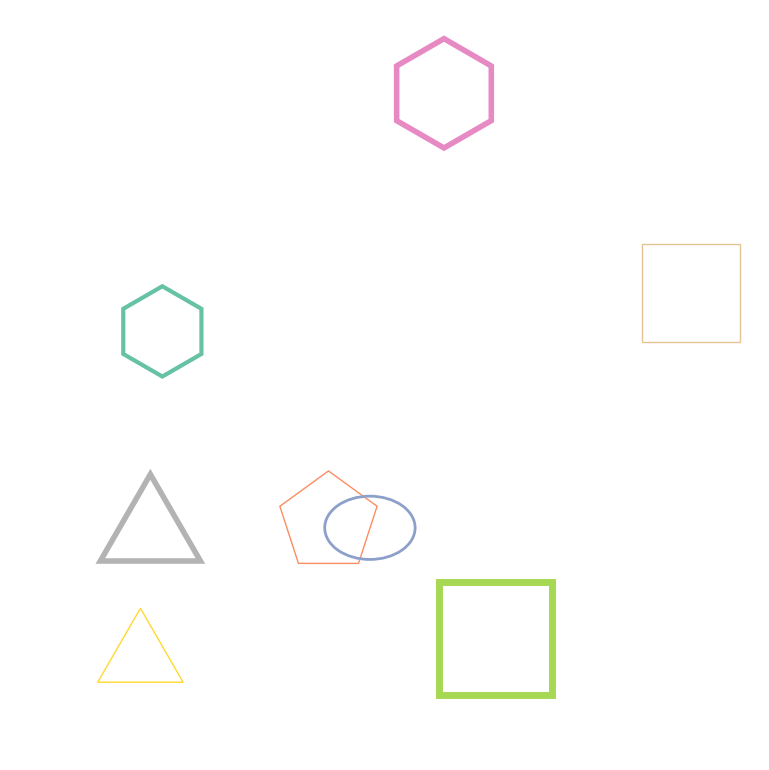[{"shape": "hexagon", "thickness": 1.5, "radius": 0.29, "center": [0.211, 0.57]}, {"shape": "pentagon", "thickness": 0.5, "radius": 0.33, "center": [0.427, 0.322]}, {"shape": "oval", "thickness": 1, "radius": 0.29, "center": [0.48, 0.315]}, {"shape": "hexagon", "thickness": 2, "radius": 0.35, "center": [0.577, 0.879]}, {"shape": "square", "thickness": 2.5, "radius": 0.37, "center": [0.644, 0.171]}, {"shape": "triangle", "thickness": 0.5, "radius": 0.32, "center": [0.182, 0.146]}, {"shape": "square", "thickness": 0.5, "radius": 0.32, "center": [0.897, 0.619]}, {"shape": "triangle", "thickness": 2, "radius": 0.38, "center": [0.195, 0.309]}]